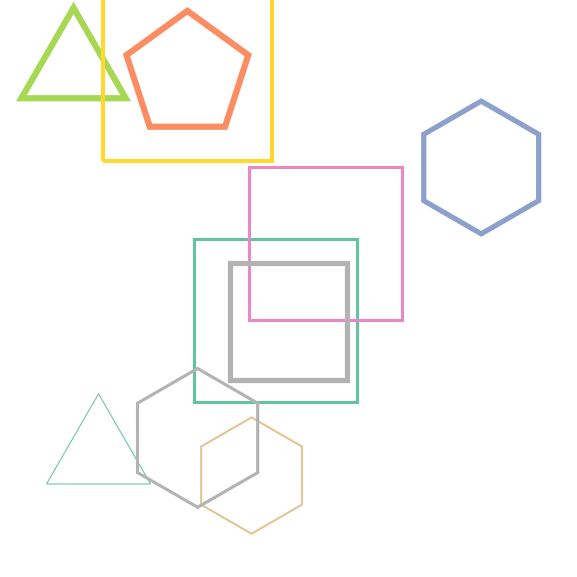[{"shape": "triangle", "thickness": 0.5, "radius": 0.52, "center": [0.171, 0.213]}, {"shape": "square", "thickness": 1.5, "radius": 0.7, "center": [0.477, 0.445]}, {"shape": "pentagon", "thickness": 3, "radius": 0.55, "center": [0.324, 0.869]}, {"shape": "hexagon", "thickness": 2.5, "radius": 0.57, "center": [0.833, 0.709]}, {"shape": "square", "thickness": 1.5, "radius": 0.66, "center": [0.564, 0.578]}, {"shape": "triangle", "thickness": 3, "radius": 0.52, "center": [0.127, 0.881]}, {"shape": "square", "thickness": 2, "radius": 0.73, "center": [0.324, 0.867]}, {"shape": "hexagon", "thickness": 1, "radius": 0.5, "center": [0.436, 0.176]}, {"shape": "square", "thickness": 2.5, "radius": 0.51, "center": [0.5, 0.442]}, {"shape": "hexagon", "thickness": 1.5, "radius": 0.6, "center": [0.342, 0.241]}]